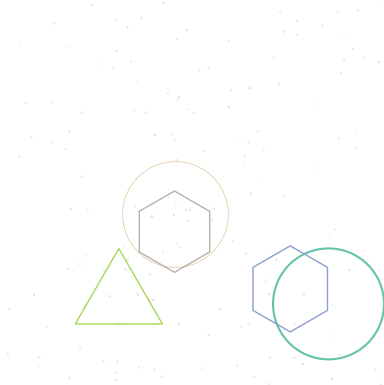[{"shape": "circle", "thickness": 1.5, "radius": 0.72, "center": [0.853, 0.211]}, {"shape": "hexagon", "thickness": 1, "radius": 0.56, "center": [0.754, 0.25]}, {"shape": "triangle", "thickness": 1, "radius": 0.65, "center": [0.309, 0.224]}, {"shape": "circle", "thickness": 0.5, "radius": 0.69, "center": [0.456, 0.443]}, {"shape": "hexagon", "thickness": 1, "radius": 0.53, "center": [0.453, 0.398]}]